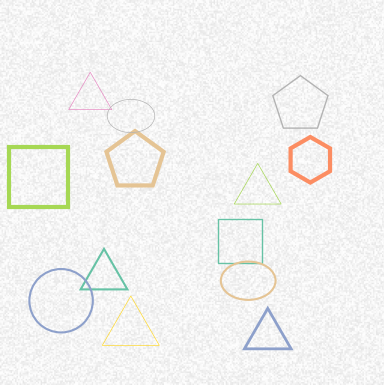[{"shape": "triangle", "thickness": 1.5, "radius": 0.35, "center": [0.27, 0.283]}, {"shape": "square", "thickness": 1, "radius": 0.29, "center": [0.624, 0.374]}, {"shape": "hexagon", "thickness": 3, "radius": 0.3, "center": [0.806, 0.585]}, {"shape": "circle", "thickness": 1.5, "radius": 0.41, "center": [0.159, 0.219]}, {"shape": "triangle", "thickness": 2, "radius": 0.35, "center": [0.695, 0.129]}, {"shape": "triangle", "thickness": 0.5, "radius": 0.32, "center": [0.234, 0.748]}, {"shape": "triangle", "thickness": 0.5, "radius": 0.35, "center": [0.669, 0.505]}, {"shape": "square", "thickness": 3, "radius": 0.39, "center": [0.1, 0.539]}, {"shape": "triangle", "thickness": 0.5, "radius": 0.43, "center": [0.34, 0.146]}, {"shape": "pentagon", "thickness": 3, "radius": 0.39, "center": [0.351, 0.582]}, {"shape": "oval", "thickness": 1.5, "radius": 0.36, "center": [0.645, 0.271]}, {"shape": "pentagon", "thickness": 1, "radius": 0.38, "center": [0.78, 0.728]}, {"shape": "oval", "thickness": 0.5, "radius": 0.31, "center": [0.34, 0.699]}]